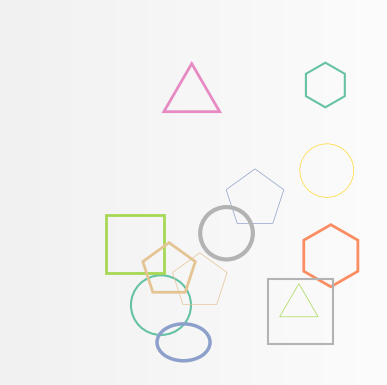[{"shape": "hexagon", "thickness": 1.5, "radius": 0.29, "center": [0.84, 0.779]}, {"shape": "circle", "thickness": 1.5, "radius": 0.39, "center": [0.415, 0.207]}, {"shape": "hexagon", "thickness": 2, "radius": 0.4, "center": [0.854, 0.336]}, {"shape": "oval", "thickness": 2.5, "radius": 0.34, "center": [0.474, 0.111]}, {"shape": "pentagon", "thickness": 0.5, "radius": 0.39, "center": [0.658, 0.483]}, {"shape": "triangle", "thickness": 2, "radius": 0.42, "center": [0.495, 0.752]}, {"shape": "triangle", "thickness": 0.5, "radius": 0.29, "center": [0.771, 0.206]}, {"shape": "square", "thickness": 2, "radius": 0.37, "center": [0.348, 0.367]}, {"shape": "circle", "thickness": 0.5, "radius": 0.35, "center": [0.843, 0.557]}, {"shape": "pentagon", "thickness": 0.5, "radius": 0.37, "center": [0.516, 0.269]}, {"shape": "pentagon", "thickness": 2, "radius": 0.36, "center": [0.436, 0.299]}, {"shape": "circle", "thickness": 3, "radius": 0.34, "center": [0.585, 0.394]}, {"shape": "square", "thickness": 1.5, "radius": 0.42, "center": [0.775, 0.191]}]